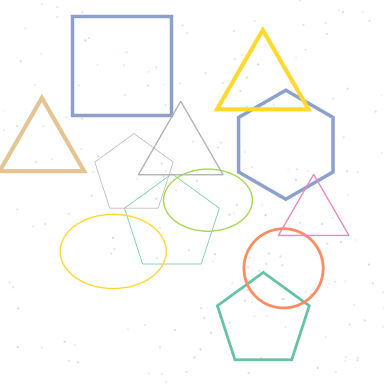[{"shape": "pentagon", "thickness": 2, "radius": 0.63, "center": [0.684, 0.167]}, {"shape": "pentagon", "thickness": 0.5, "radius": 0.65, "center": [0.447, 0.419]}, {"shape": "circle", "thickness": 2, "radius": 0.51, "center": [0.736, 0.303]}, {"shape": "square", "thickness": 2.5, "radius": 0.64, "center": [0.316, 0.831]}, {"shape": "hexagon", "thickness": 2.5, "radius": 0.71, "center": [0.742, 0.624]}, {"shape": "triangle", "thickness": 1, "radius": 0.53, "center": [0.815, 0.441]}, {"shape": "oval", "thickness": 1, "radius": 0.58, "center": [0.54, 0.48]}, {"shape": "triangle", "thickness": 3, "radius": 0.69, "center": [0.683, 0.785]}, {"shape": "oval", "thickness": 1, "radius": 0.69, "center": [0.294, 0.347]}, {"shape": "triangle", "thickness": 3, "radius": 0.63, "center": [0.109, 0.619]}, {"shape": "pentagon", "thickness": 0.5, "radius": 0.54, "center": [0.348, 0.546]}, {"shape": "triangle", "thickness": 1, "radius": 0.64, "center": [0.469, 0.61]}]